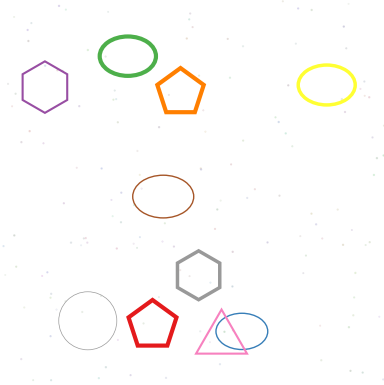[{"shape": "pentagon", "thickness": 3, "radius": 0.33, "center": [0.396, 0.155]}, {"shape": "oval", "thickness": 1, "radius": 0.34, "center": [0.628, 0.139]}, {"shape": "oval", "thickness": 3, "radius": 0.37, "center": [0.332, 0.854]}, {"shape": "hexagon", "thickness": 1.5, "radius": 0.33, "center": [0.117, 0.774]}, {"shape": "pentagon", "thickness": 3, "radius": 0.32, "center": [0.469, 0.76]}, {"shape": "oval", "thickness": 2.5, "radius": 0.37, "center": [0.849, 0.779]}, {"shape": "oval", "thickness": 1, "radius": 0.4, "center": [0.424, 0.489]}, {"shape": "triangle", "thickness": 1.5, "radius": 0.38, "center": [0.575, 0.12]}, {"shape": "hexagon", "thickness": 2.5, "radius": 0.32, "center": [0.516, 0.285]}, {"shape": "circle", "thickness": 0.5, "radius": 0.38, "center": [0.228, 0.167]}]